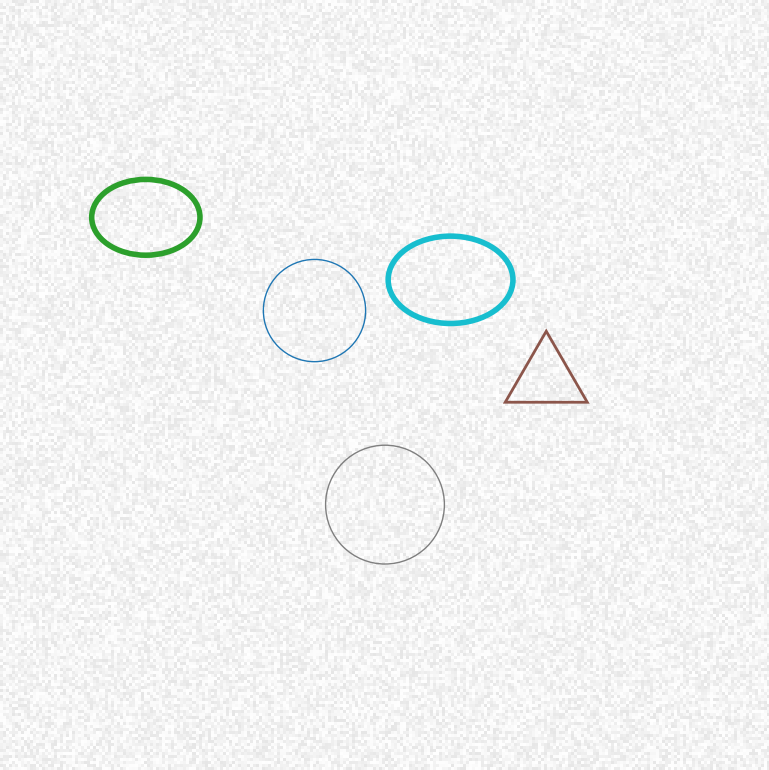[{"shape": "circle", "thickness": 0.5, "radius": 0.33, "center": [0.408, 0.597]}, {"shape": "oval", "thickness": 2, "radius": 0.35, "center": [0.189, 0.718]}, {"shape": "triangle", "thickness": 1, "radius": 0.31, "center": [0.709, 0.508]}, {"shape": "circle", "thickness": 0.5, "radius": 0.39, "center": [0.5, 0.345]}, {"shape": "oval", "thickness": 2, "radius": 0.41, "center": [0.585, 0.637]}]